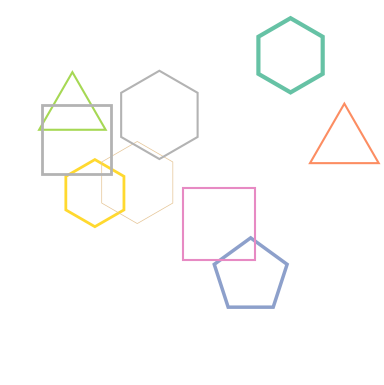[{"shape": "hexagon", "thickness": 3, "radius": 0.48, "center": [0.755, 0.856]}, {"shape": "triangle", "thickness": 1.5, "radius": 0.51, "center": [0.894, 0.628]}, {"shape": "pentagon", "thickness": 2.5, "radius": 0.5, "center": [0.651, 0.283]}, {"shape": "square", "thickness": 1.5, "radius": 0.47, "center": [0.568, 0.418]}, {"shape": "triangle", "thickness": 1.5, "radius": 0.5, "center": [0.188, 0.713]}, {"shape": "hexagon", "thickness": 2, "radius": 0.44, "center": [0.246, 0.498]}, {"shape": "hexagon", "thickness": 0.5, "radius": 0.53, "center": [0.357, 0.526]}, {"shape": "hexagon", "thickness": 1.5, "radius": 0.57, "center": [0.414, 0.702]}, {"shape": "square", "thickness": 2, "radius": 0.45, "center": [0.199, 0.638]}]